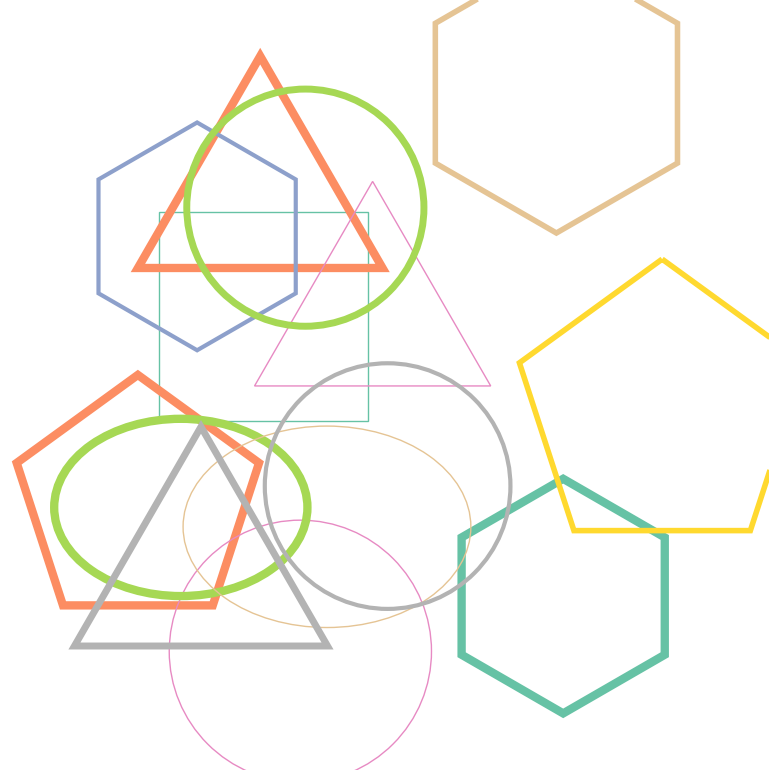[{"shape": "hexagon", "thickness": 3, "radius": 0.76, "center": [0.731, 0.226]}, {"shape": "square", "thickness": 0.5, "radius": 0.68, "center": [0.343, 0.59]}, {"shape": "triangle", "thickness": 3, "radius": 0.92, "center": [0.338, 0.744]}, {"shape": "pentagon", "thickness": 3, "radius": 0.83, "center": [0.179, 0.348]}, {"shape": "hexagon", "thickness": 1.5, "radius": 0.74, "center": [0.256, 0.693]}, {"shape": "circle", "thickness": 0.5, "radius": 0.85, "center": [0.39, 0.154]}, {"shape": "triangle", "thickness": 0.5, "radius": 0.89, "center": [0.484, 0.587]}, {"shape": "oval", "thickness": 3, "radius": 0.82, "center": [0.235, 0.341]}, {"shape": "circle", "thickness": 2.5, "radius": 0.77, "center": [0.397, 0.73]}, {"shape": "pentagon", "thickness": 2, "radius": 0.97, "center": [0.86, 0.469]}, {"shape": "oval", "thickness": 0.5, "radius": 0.93, "center": [0.425, 0.316]}, {"shape": "hexagon", "thickness": 2, "radius": 0.91, "center": [0.723, 0.879]}, {"shape": "triangle", "thickness": 2.5, "radius": 0.95, "center": [0.261, 0.256]}, {"shape": "circle", "thickness": 1.5, "radius": 0.8, "center": [0.503, 0.369]}]